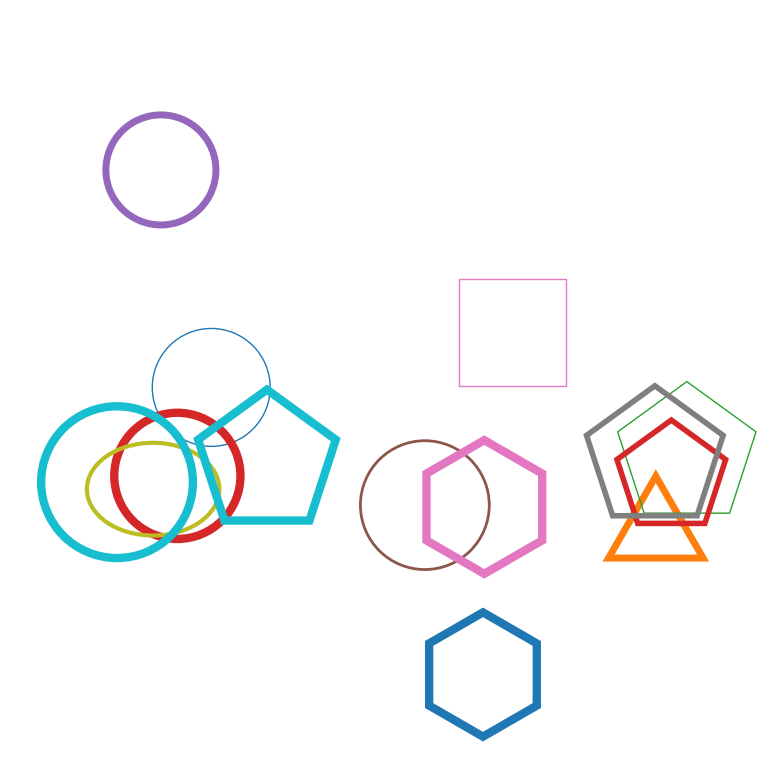[{"shape": "circle", "thickness": 0.5, "radius": 0.38, "center": [0.274, 0.497]}, {"shape": "hexagon", "thickness": 3, "radius": 0.4, "center": [0.627, 0.124]}, {"shape": "triangle", "thickness": 2.5, "radius": 0.35, "center": [0.852, 0.311]}, {"shape": "pentagon", "thickness": 0.5, "radius": 0.47, "center": [0.892, 0.41]}, {"shape": "pentagon", "thickness": 2, "radius": 0.37, "center": [0.872, 0.38]}, {"shape": "circle", "thickness": 3, "radius": 0.41, "center": [0.23, 0.382]}, {"shape": "circle", "thickness": 2.5, "radius": 0.36, "center": [0.209, 0.779]}, {"shape": "circle", "thickness": 1, "radius": 0.42, "center": [0.552, 0.344]}, {"shape": "hexagon", "thickness": 3, "radius": 0.43, "center": [0.629, 0.342]}, {"shape": "square", "thickness": 0.5, "radius": 0.35, "center": [0.665, 0.568]}, {"shape": "pentagon", "thickness": 2, "radius": 0.47, "center": [0.85, 0.406]}, {"shape": "oval", "thickness": 1.5, "radius": 0.43, "center": [0.199, 0.365]}, {"shape": "pentagon", "thickness": 3, "radius": 0.47, "center": [0.347, 0.4]}, {"shape": "circle", "thickness": 3, "radius": 0.49, "center": [0.152, 0.374]}]